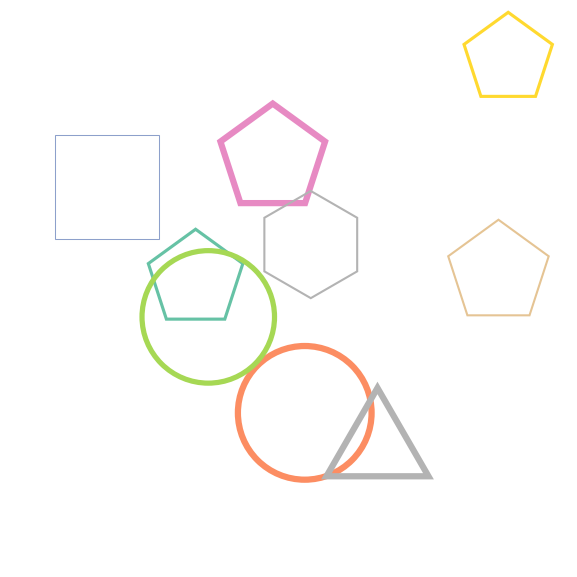[{"shape": "pentagon", "thickness": 1.5, "radius": 0.43, "center": [0.339, 0.516]}, {"shape": "circle", "thickness": 3, "radius": 0.58, "center": [0.528, 0.284]}, {"shape": "square", "thickness": 0.5, "radius": 0.45, "center": [0.185, 0.675]}, {"shape": "pentagon", "thickness": 3, "radius": 0.48, "center": [0.472, 0.725]}, {"shape": "circle", "thickness": 2.5, "radius": 0.57, "center": [0.361, 0.45]}, {"shape": "pentagon", "thickness": 1.5, "radius": 0.4, "center": [0.88, 0.897]}, {"shape": "pentagon", "thickness": 1, "radius": 0.46, "center": [0.863, 0.527]}, {"shape": "hexagon", "thickness": 1, "radius": 0.46, "center": [0.538, 0.576]}, {"shape": "triangle", "thickness": 3, "radius": 0.51, "center": [0.654, 0.225]}]